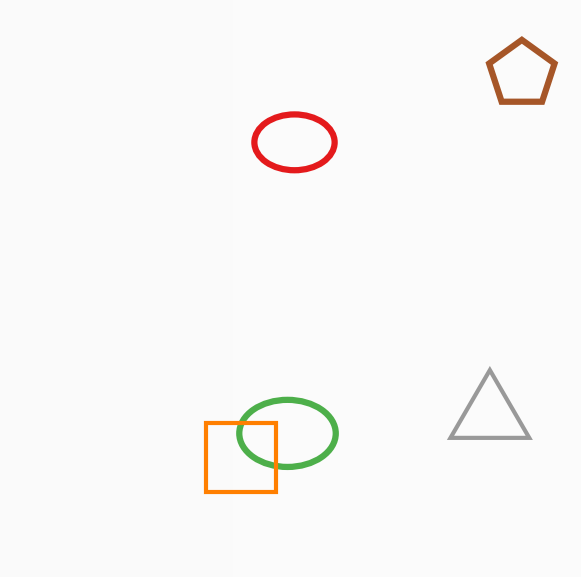[{"shape": "oval", "thickness": 3, "radius": 0.35, "center": [0.507, 0.753]}, {"shape": "oval", "thickness": 3, "radius": 0.41, "center": [0.495, 0.249]}, {"shape": "square", "thickness": 2, "radius": 0.3, "center": [0.415, 0.207]}, {"shape": "pentagon", "thickness": 3, "radius": 0.3, "center": [0.898, 0.871]}, {"shape": "triangle", "thickness": 2, "radius": 0.39, "center": [0.843, 0.28]}]